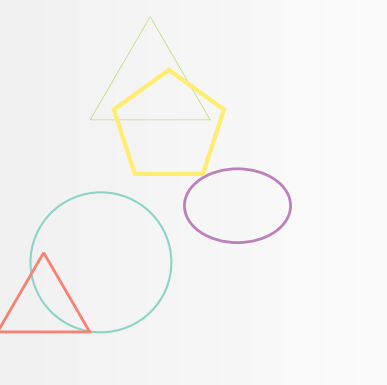[{"shape": "circle", "thickness": 1.5, "radius": 0.91, "center": [0.26, 0.319]}, {"shape": "triangle", "thickness": 2, "radius": 0.69, "center": [0.113, 0.207]}, {"shape": "triangle", "thickness": 0.5, "radius": 0.89, "center": [0.387, 0.778]}, {"shape": "oval", "thickness": 2, "radius": 0.68, "center": [0.613, 0.466]}, {"shape": "pentagon", "thickness": 3, "radius": 0.75, "center": [0.436, 0.669]}]